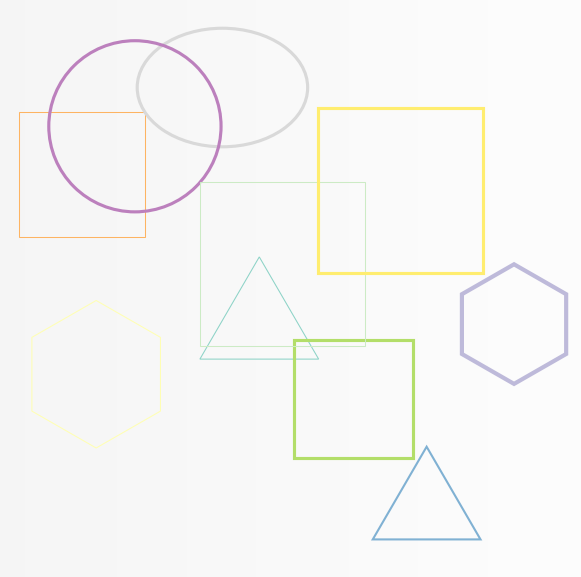[{"shape": "triangle", "thickness": 0.5, "radius": 0.59, "center": [0.446, 0.436]}, {"shape": "hexagon", "thickness": 0.5, "radius": 0.64, "center": [0.165, 0.351]}, {"shape": "hexagon", "thickness": 2, "radius": 0.52, "center": [0.884, 0.438]}, {"shape": "triangle", "thickness": 1, "radius": 0.54, "center": [0.734, 0.119]}, {"shape": "square", "thickness": 0.5, "radius": 0.54, "center": [0.141, 0.697]}, {"shape": "square", "thickness": 1.5, "radius": 0.51, "center": [0.609, 0.309]}, {"shape": "oval", "thickness": 1.5, "radius": 0.73, "center": [0.383, 0.848]}, {"shape": "circle", "thickness": 1.5, "radius": 0.74, "center": [0.232, 0.78]}, {"shape": "square", "thickness": 0.5, "radius": 0.71, "center": [0.486, 0.542]}, {"shape": "square", "thickness": 1.5, "radius": 0.71, "center": [0.689, 0.669]}]